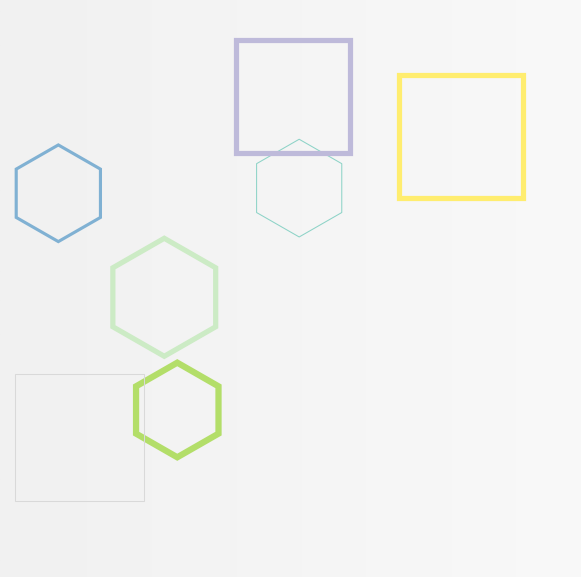[{"shape": "hexagon", "thickness": 0.5, "radius": 0.42, "center": [0.515, 0.673]}, {"shape": "square", "thickness": 2.5, "radius": 0.49, "center": [0.504, 0.831]}, {"shape": "hexagon", "thickness": 1.5, "radius": 0.42, "center": [0.1, 0.664]}, {"shape": "hexagon", "thickness": 3, "radius": 0.41, "center": [0.305, 0.289]}, {"shape": "square", "thickness": 0.5, "radius": 0.55, "center": [0.136, 0.242]}, {"shape": "hexagon", "thickness": 2.5, "radius": 0.51, "center": [0.283, 0.484]}, {"shape": "square", "thickness": 2.5, "radius": 0.53, "center": [0.794, 0.763]}]